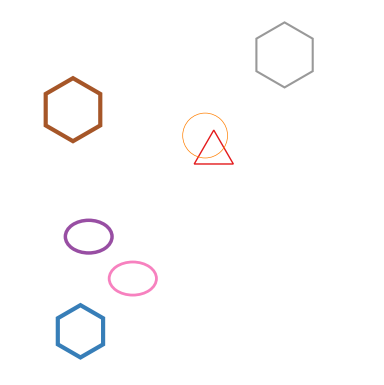[{"shape": "triangle", "thickness": 1, "radius": 0.29, "center": [0.555, 0.603]}, {"shape": "hexagon", "thickness": 3, "radius": 0.34, "center": [0.209, 0.139]}, {"shape": "oval", "thickness": 2.5, "radius": 0.3, "center": [0.23, 0.385]}, {"shape": "circle", "thickness": 0.5, "radius": 0.29, "center": [0.533, 0.648]}, {"shape": "hexagon", "thickness": 3, "radius": 0.41, "center": [0.19, 0.715]}, {"shape": "oval", "thickness": 2, "radius": 0.31, "center": [0.345, 0.277]}, {"shape": "hexagon", "thickness": 1.5, "radius": 0.42, "center": [0.739, 0.857]}]